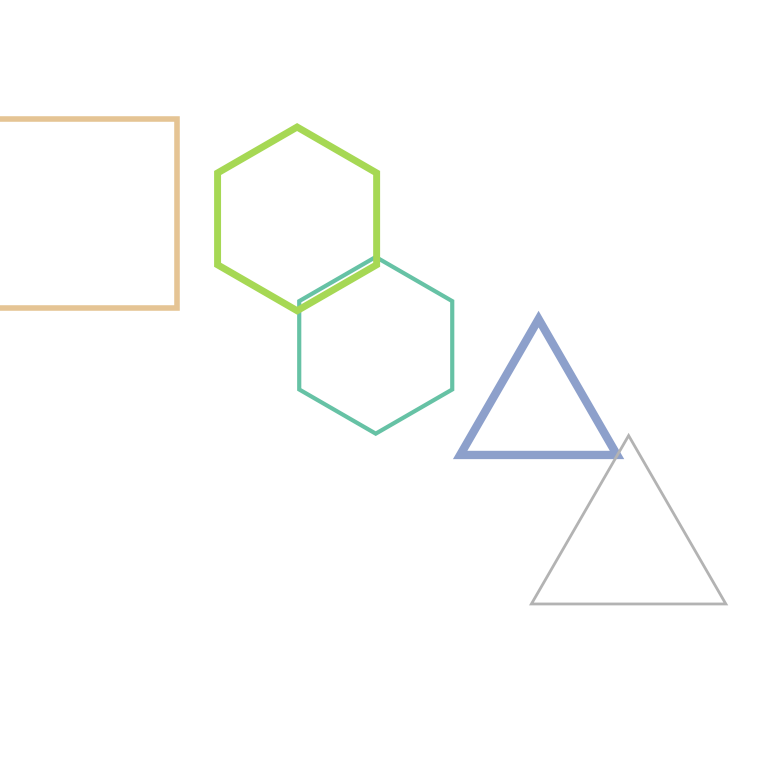[{"shape": "hexagon", "thickness": 1.5, "radius": 0.57, "center": [0.488, 0.552]}, {"shape": "triangle", "thickness": 3, "radius": 0.59, "center": [0.699, 0.468]}, {"shape": "hexagon", "thickness": 2.5, "radius": 0.6, "center": [0.386, 0.716]}, {"shape": "square", "thickness": 2, "radius": 0.61, "center": [0.107, 0.723]}, {"shape": "triangle", "thickness": 1, "radius": 0.73, "center": [0.816, 0.289]}]